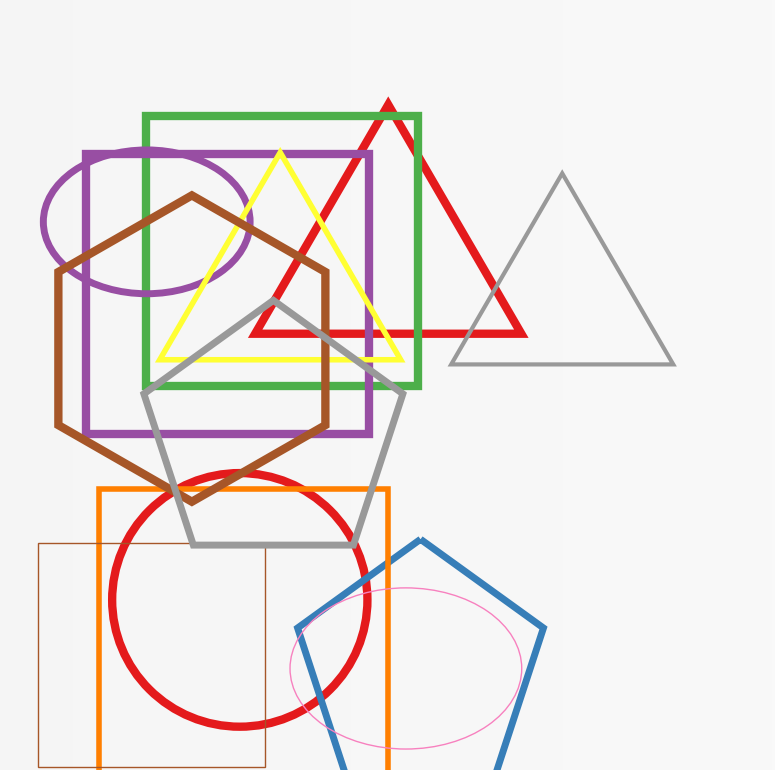[{"shape": "triangle", "thickness": 3, "radius": 0.99, "center": [0.501, 0.666]}, {"shape": "circle", "thickness": 3, "radius": 0.82, "center": [0.309, 0.221]}, {"shape": "pentagon", "thickness": 2.5, "radius": 0.83, "center": [0.543, 0.133]}, {"shape": "square", "thickness": 3, "radius": 0.88, "center": [0.364, 0.674]}, {"shape": "square", "thickness": 3, "radius": 0.91, "center": [0.294, 0.618]}, {"shape": "oval", "thickness": 2.5, "radius": 0.67, "center": [0.189, 0.712]}, {"shape": "square", "thickness": 2, "radius": 0.93, "center": [0.314, 0.179]}, {"shape": "triangle", "thickness": 2, "radius": 0.9, "center": [0.362, 0.623]}, {"shape": "square", "thickness": 0.5, "radius": 0.73, "center": [0.195, 0.149]}, {"shape": "hexagon", "thickness": 3, "radius": 0.99, "center": [0.248, 0.547]}, {"shape": "oval", "thickness": 0.5, "radius": 0.75, "center": [0.524, 0.132]}, {"shape": "pentagon", "thickness": 2.5, "radius": 0.88, "center": [0.353, 0.434]}, {"shape": "triangle", "thickness": 1.5, "radius": 0.83, "center": [0.725, 0.609]}]